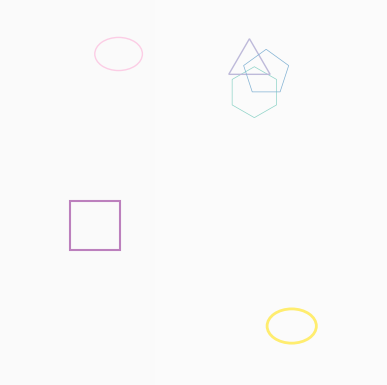[{"shape": "hexagon", "thickness": 0.5, "radius": 0.33, "center": [0.656, 0.761]}, {"shape": "triangle", "thickness": 1, "radius": 0.31, "center": [0.644, 0.838]}, {"shape": "pentagon", "thickness": 0.5, "radius": 0.31, "center": [0.687, 0.811]}, {"shape": "oval", "thickness": 1, "radius": 0.31, "center": [0.306, 0.86]}, {"shape": "square", "thickness": 1.5, "radius": 0.32, "center": [0.245, 0.413]}, {"shape": "oval", "thickness": 2, "radius": 0.32, "center": [0.753, 0.153]}]